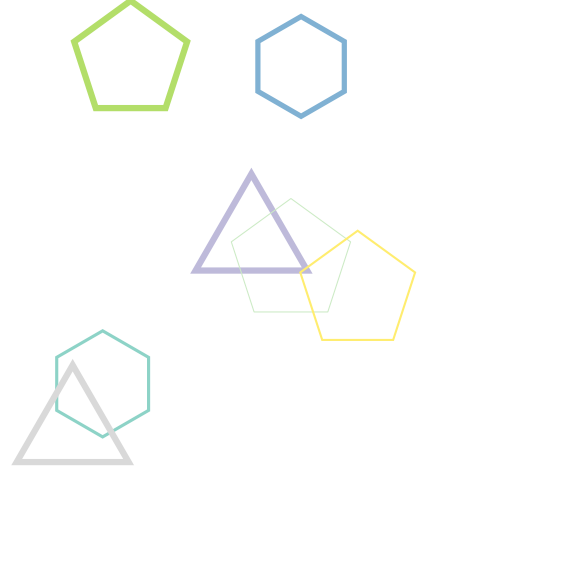[{"shape": "hexagon", "thickness": 1.5, "radius": 0.46, "center": [0.178, 0.334]}, {"shape": "triangle", "thickness": 3, "radius": 0.56, "center": [0.435, 0.586]}, {"shape": "hexagon", "thickness": 2.5, "radius": 0.43, "center": [0.521, 0.884]}, {"shape": "pentagon", "thickness": 3, "radius": 0.51, "center": [0.226, 0.895]}, {"shape": "triangle", "thickness": 3, "radius": 0.56, "center": [0.126, 0.255]}, {"shape": "pentagon", "thickness": 0.5, "radius": 0.54, "center": [0.504, 0.547]}, {"shape": "pentagon", "thickness": 1, "radius": 0.52, "center": [0.619, 0.495]}]